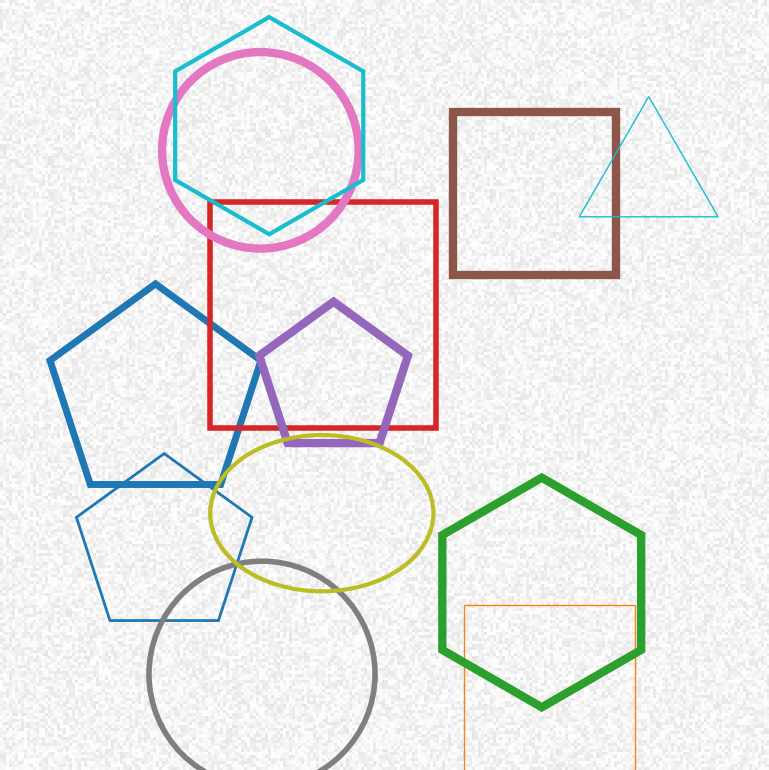[{"shape": "pentagon", "thickness": 1, "radius": 0.6, "center": [0.213, 0.291]}, {"shape": "pentagon", "thickness": 2.5, "radius": 0.72, "center": [0.202, 0.487]}, {"shape": "square", "thickness": 0.5, "radius": 0.55, "center": [0.713, 0.103]}, {"shape": "hexagon", "thickness": 3, "radius": 0.75, "center": [0.704, 0.231]}, {"shape": "square", "thickness": 2, "radius": 0.73, "center": [0.42, 0.591]}, {"shape": "pentagon", "thickness": 3, "radius": 0.51, "center": [0.433, 0.507]}, {"shape": "square", "thickness": 3, "radius": 0.53, "center": [0.694, 0.748]}, {"shape": "circle", "thickness": 3, "radius": 0.64, "center": [0.338, 0.805]}, {"shape": "circle", "thickness": 2, "radius": 0.73, "center": [0.34, 0.124]}, {"shape": "oval", "thickness": 1.5, "radius": 0.72, "center": [0.418, 0.334]}, {"shape": "hexagon", "thickness": 1.5, "radius": 0.71, "center": [0.35, 0.837]}, {"shape": "triangle", "thickness": 0.5, "radius": 0.52, "center": [0.842, 0.77]}]